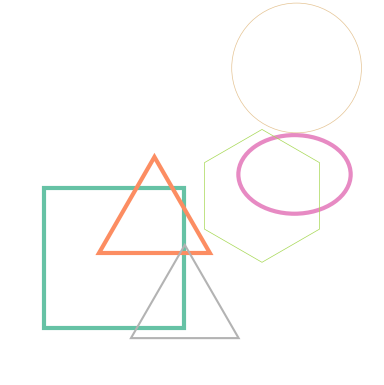[{"shape": "square", "thickness": 3, "radius": 0.91, "center": [0.296, 0.331]}, {"shape": "triangle", "thickness": 3, "radius": 0.83, "center": [0.401, 0.426]}, {"shape": "oval", "thickness": 3, "radius": 0.73, "center": [0.765, 0.547]}, {"shape": "hexagon", "thickness": 0.5, "radius": 0.86, "center": [0.681, 0.491]}, {"shape": "circle", "thickness": 0.5, "radius": 0.84, "center": [0.77, 0.824]}, {"shape": "triangle", "thickness": 1.5, "radius": 0.81, "center": [0.48, 0.202]}]